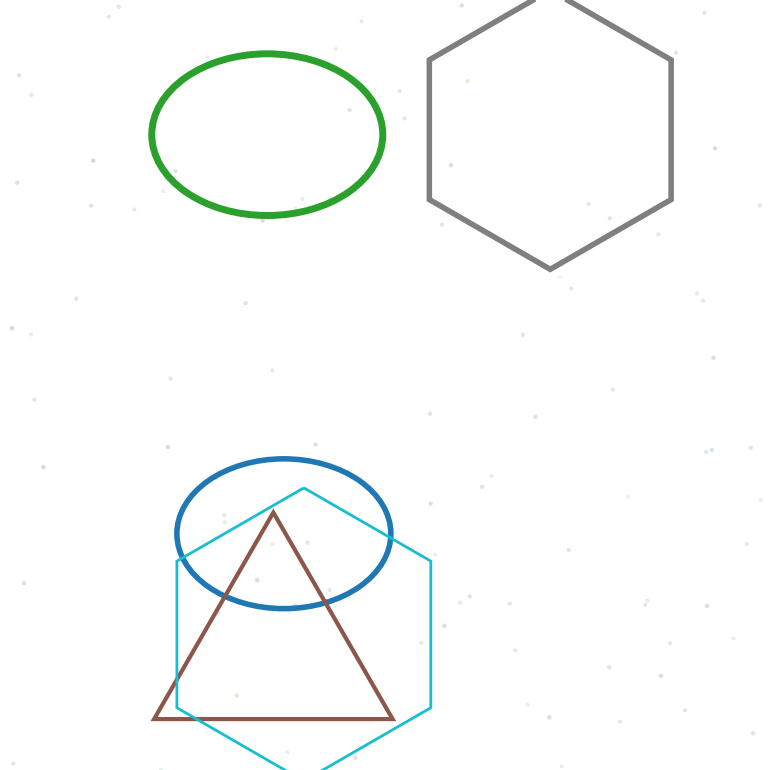[{"shape": "oval", "thickness": 2, "radius": 0.69, "center": [0.369, 0.307]}, {"shape": "oval", "thickness": 2.5, "radius": 0.75, "center": [0.347, 0.825]}, {"shape": "triangle", "thickness": 1.5, "radius": 0.89, "center": [0.355, 0.156]}, {"shape": "hexagon", "thickness": 2, "radius": 0.91, "center": [0.715, 0.832]}, {"shape": "hexagon", "thickness": 1, "radius": 0.95, "center": [0.395, 0.176]}]